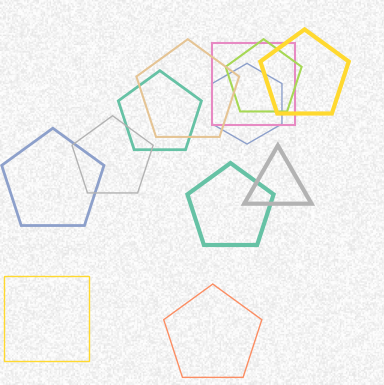[{"shape": "pentagon", "thickness": 3, "radius": 0.59, "center": [0.599, 0.459]}, {"shape": "pentagon", "thickness": 2, "radius": 0.57, "center": [0.415, 0.703]}, {"shape": "pentagon", "thickness": 1, "radius": 0.67, "center": [0.553, 0.128]}, {"shape": "pentagon", "thickness": 2, "radius": 0.7, "center": [0.137, 0.527]}, {"shape": "hexagon", "thickness": 1, "radius": 0.52, "center": [0.642, 0.731]}, {"shape": "square", "thickness": 1.5, "radius": 0.53, "center": [0.658, 0.781]}, {"shape": "pentagon", "thickness": 1.5, "radius": 0.52, "center": [0.685, 0.794]}, {"shape": "pentagon", "thickness": 3, "radius": 0.6, "center": [0.791, 0.803]}, {"shape": "square", "thickness": 1, "radius": 0.55, "center": [0.121, 0.173]}, {"shape": "pentagon", "thickness": 1.5, "radius": 0.7, "center": [0.488, 0.758]}, {"shape": "triangle", "thickness": 3, "radius": 0.5, "center": [0.722, 0.521]}, {"shape": "pentagon", "thickness": 1, "radius": 0.55, "center": [0.292, 0.589]}]